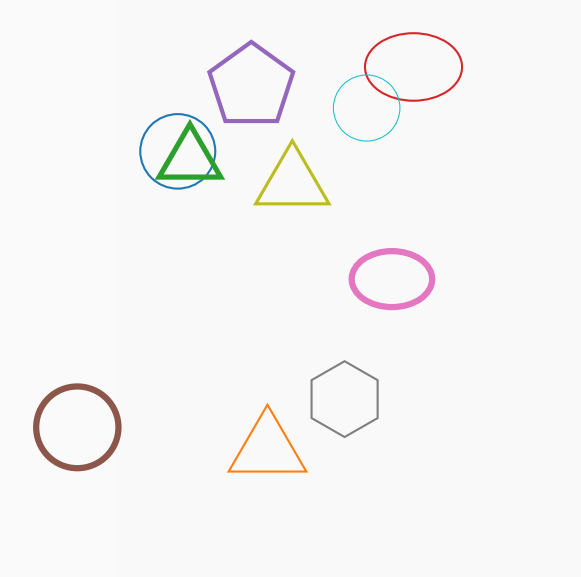[{"shape": "circle", "thickness": 1, "radius": 0.32, "center": [0.306, 0.737]}, {"shape": "triangle", "thickness": 1, "radius": 0.39, "center": [0.46, 0.221]}, {"shape": "triangle", "thickness": 2.5, "radius": 0.31, "center": [0.327, 0.723]}, {"shape": "oval", "thickness": 1, "radius": 0.42, "center": [0.711, 0.883]}, {"shape": "pentagon", "thickness": 2, "radius": 0.38, "center": [0.432, 0.851]}, {"shape": "circle", "thickness": 3, "radius": 0.35, "center": [0.133, 0.259]}, {"shape": "oval", "thickness": 3, "radius": 0.35, "center": [0.674, 0.516]}, {"shape": "hexagon", "thickness": 1, "radius": 0.33, "center": [0.593, 0.308]}, {"shape": "triangle", "thickness": 1.5, "radius": 0.36, "center": [0.503, 0.683]}, {"shape": "circle", "thickness": 0.5, "radius": 0.29, "center": [0.631, 0.812]}]